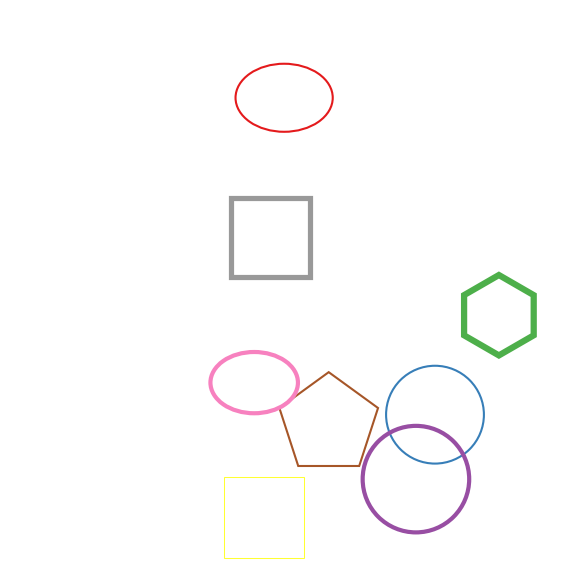[{"shape": "oval", "thickness": 1, "radius": 0.42, "center": [0.492, 0.83]}, {"shape": "circle", "thickness": 1, "radius": 0.42, "center": [0.753, 0.281]}, {"shape": "hexagon", "thickness": 3, "radius": 0.35, "center": [0.864, 0.453]}, {"shape": "circle", "thickness": 2, "radius": 0.46, "center": [0.72, 0.169]}, {"shape": "square", "thickness": 0.5, "radius": 0.35, "center": [0.457, 0.103]}, {"shape": "pentagon", "thickness": 1, "radius": 0.45, "center": [0.569, 0.265]}, {"shape": "oval", "thickness": 2, "radius": 0.38, "center": [0.44, 0.337]}, {"shape": "square", "thickness": 2.5, "radius": 0.34, "center": [0.468, 0.588]}]